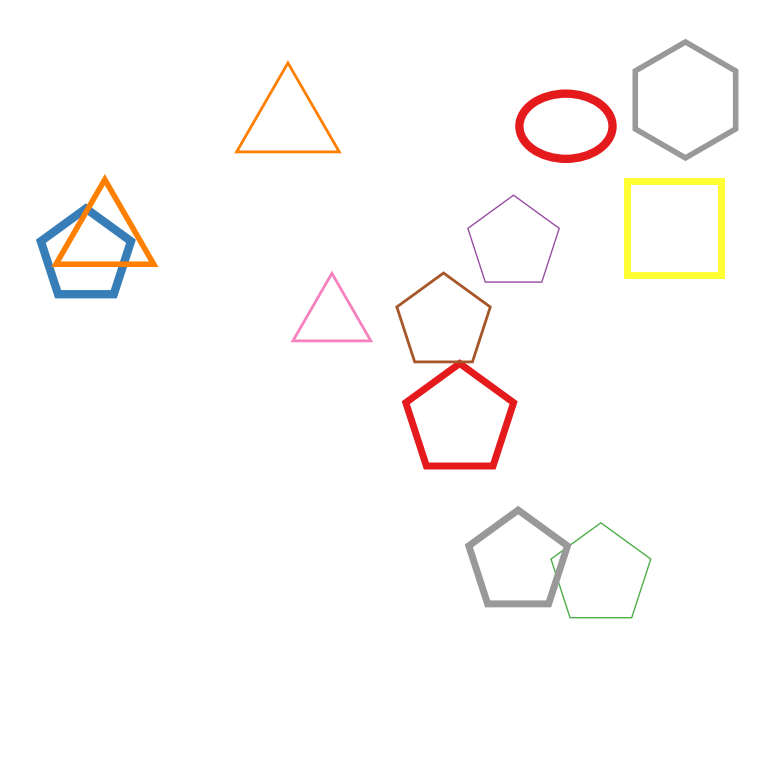[{"shape": "pentagon", "thickness": 2.5, "radius": 0.37, "center": [0.597, 0.454]}, {"shape": "oval", "thickness": 3, "radius": 0.3, "center": [0.735, 0.836]}, {"shape": "pentagon", "thickness": 3, "radius": 0.31, "center": [0.112, 0.668]}, {"shape": "pentagon", "thickness": 0.5, "radius": 0.34, "center": [0.78, 0.253]}, {"shape": "pentagon", "thickness": 0.5, "radius": 0.31, "center": [0.667, 0.684]}, {"shape": "triangle", "thickness": 1, "radius": 0.38, "center": [0.374, 0.841]}, {"shape": "triangle", "thickness": 2, "radius": 0.37, "center": [0.136, 0.693]}, {"shape": "square", "thickness": 2.5, "radius": 0.3, "center": [0.875, 0.704]}, {"shape": "pentagon", "thickness": 1, "radius": 0.32, "center": [0.576, 0.582]}, {"shape": "triangle", "thickness": 1, "radius": 0.29, "center": [0.431, 0.587]}, {"shape": "pentagon", "thickness": 2.5, "radius": 0.34, "center": [0.673, 0.27]}, {"shape": "hexagon", "thickness": 2, "radius": 0.38, "center": [0.89, 0.87]}]